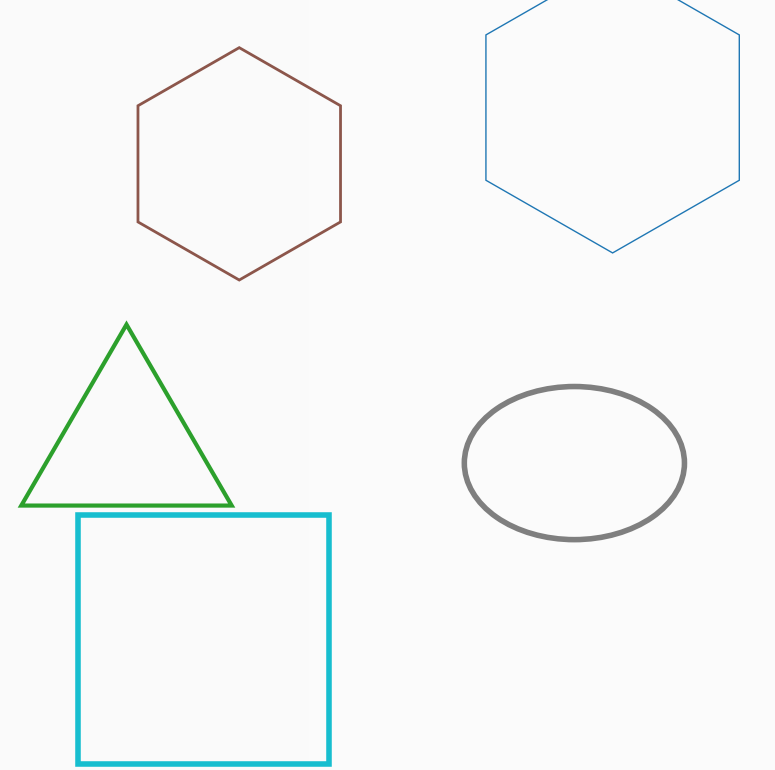[{"shape": "hexagon", "thickness": 0.5, "radius": 0.94, "center": [0.79, 0.86]}, {"shape": "triangle", "thickness": 1.5, "radius": 0.78, "center": [0.163, 0.422]}, {"shape": "hexagon", "thickness": 1, "radius": 0.75, "center": [0.309, 0.787]}, {"shape": "oval", "thickness": 2, "radius": 0.71, "center": [0.741, 0.399]}, {"shape": "square", "thickness": 2, "radius": 0.81, "center": [0.263, 0.169]}]